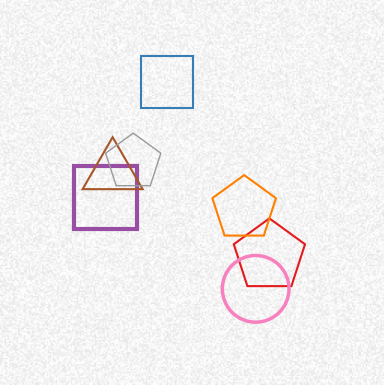[{"shape": "pentagon", "thickness": 1.5, "radius": 0.49, "center": [0.7, 0.336]}, {"shape": "square", "thickness": 1.5, "radius": 0.34, "center": [0.433, 0.786]}, {"shape": "square", "thickness": 3, "radius": 0.41, "center": [0.274, 0.487]}, {"shape": "pentagon", "thickness": 1.5, "radius": 0.43, "center": [0.634, 0.458]}, {"shape": "triangle", "thickness": 1.5, "radius": 0.45, "center": [0.293, 0.554]}, {"shape": "circle", "thickness": 2.5, "radius": 0.43, "center": [0.664, 0.25]}, {"shape": "pentagon", "thickness": 1, "radius": 0.38, "center": [0.346, 0.579]}]